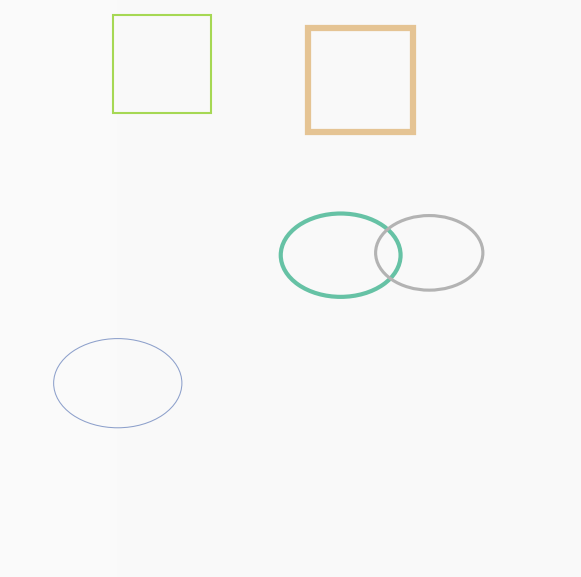[{"shape": "oval", "thickness": 2, "radius": 0.52, "center": [0.586, 0.557]}, {"shape": "oval", "thickness": 0.5, "radius": 0.55, "center": [0.203, 0.336]}, {"shape": "square", "thickness": 1, "radius": 0.42, "center": [0.279, 0.888]}, {"shape": "square", "thickness": 3, "radius": 0.45, "center": [0.621, 0.86]}, {"shape": "oval", "thickness": 1.5, "radius": 0.46, "center": [0.738, 0.561]}]